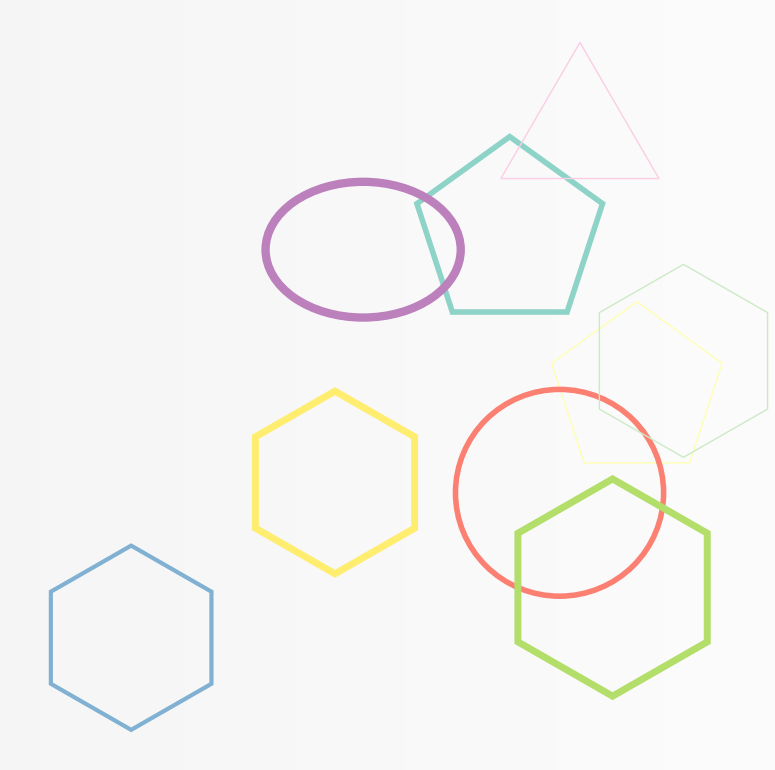[{"shape": "pentagon", "thickness": 2, "radius": 0.63, "center": [0.658, 0.697]}, {"shape": "pentagon", "thickness": 0.5, "radius": 0.58, "center": [0.822, 0.492]}, {"shape": "circle", "thickness": 2, "radius": 0.67, "center": [0.722, 0.36]}, {"shape": "hexagon", "thickness": 1.5, "radius": 0.6, "center": [0.169, 0.172]}, {"shape": "hexagon", "thickness": 2.5, "radius": 0.71, "center": [0.79, 0.237]}, {"shape": "triangle", "thickness": 0.5, "radius": 0.59, "center": [0.748, 0.827]}, {"shape": "oval", "thickness": 3, "radius": 0.63, "center": [0.469, 0.676]}, {"shape": "hexagon", "thickness": 0.5, "radius": 0.63, "center": [0.882, 0.531]}, {"shape": "hexagon", "thickness": 2.5, "radius": 0.59, "center": [0.432, 0.373]}]